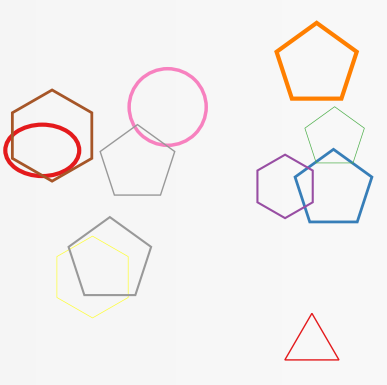[{"shape": "oval", "thickness": 3, "radius": 0.48, "center": [0.109, 0.609]}, {"shape": "triangle", "thickness": 1, "radius": 0.4, "center": [0.805, 0.105]}, {"shape": "pentagon", "thickness": 2, "radius": 0.52, "center": [0.861, 0.508]}, {"shape": "pentagon", "thickness": 0.5, "radius": 0.4, "center": [0.864, 0.642]}, {"shape": "hexagon", "thickness": 1.5, "radius": 0.41, "center": [0.736, 0.516]}, {"shape": "pentagon", "thickness": 3, "radius": 0.54, "center": [0.817, 0.832]}, {"shape": "hexagon", "thickness": 0.5, "radius": 0.53, "center": [0.239, 0.28]}, {"shape": "hexagon", "thickness": 2, "radius": 0.59, "center": [0.134, 0.648]}, {"shape": "circle", "thickness": 2.5, "radius": 0.5, "center": [0.433, 0.722]}, {"shape": "pentagon", "thickness": 1, "radius": 0.51, "center": [0.355, 0.575]}, {"shape": "pentagon", "thickness": 1.5, "radius": 0.56, "center": [0.283, 0.324]}]